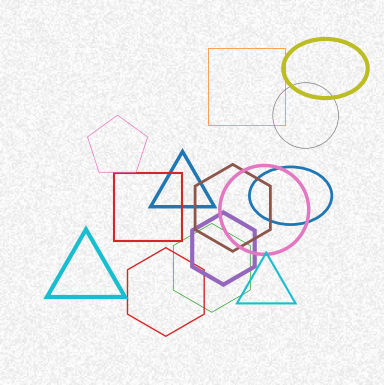[{"shape": "oval", "thickness": 2, "radius": 0.53, "center": [0.755, 0.492]}, {"shape": "triangle", "thickness": 2.5, "radius": 0.48, "center": [0.474, 0.511]}, {"shape": "square", "thickness": 0.5, "radius": 0.5, "center": [0.64, 0.775]}, {"shape": "hexagon", "thickness": 0.5, "radius": 0.58, "center": [0.55, 0.304]}, {"shape": "hexagon", "thickness": 1, "radius": 0.58, "center": [0.431, 0.242]}, {"shape": "square", "thickness": 1.5, "radius": 0.44, "center": [0.384, 0.463]}, {"shape": "hexagon", "thickness": 3, "radius": 0.47, "center": [0.58, 0.354]}, {"shape": "hexagon", "thickness": 2, "radius": 0.56, "center": [0.604, 0.46]}, {"shape": "pentagon", "thickness": 0.5, "radius": 0.41, "center": [0.305, 0.619]}, {"shape": "circle", "thickness": 2.5, "radius": 0.58, "center": [0.686, 0.455]}, {"shape": "circle", "thickness": 0.5, "radius": 0.43, "center": [0.794, 0.7]}, {"shape": "oval", "thickness": 3, "radius": 0.55, "center": [0.845, 0.822]}, {"shape": "triangle", "thickness": 1.5, "radius": 0.44, "center": [0.692, 0.256]}, {"shape": "triangle", "thickness": 3, "radius": 0.59, "center": [0.223, 0.287]}]